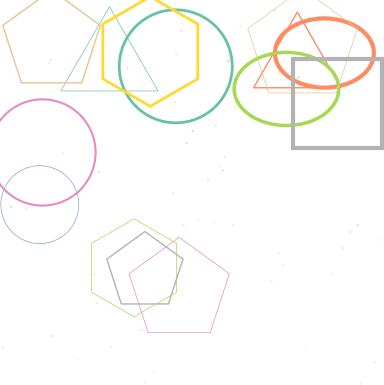[{"shape": "triangle", "thickness": 0.5, "radius": 0.73, "center": [0.284, 0.837]}, {"shape": "circle", "thickness": 2, "radius": 0.73, "center": [0.457, 0.828]}, {"shape": "triangle", "thickness": 1, "radius": 0.66, "center": [0.772, 0.838]}, {"shape": "oval", "thickness": 3, "radius": 0.64, "center": [0.843, 0.862]}, {"shape": "circle", "thickness": 0.5, "radius": 0.51, "center": [0.103, 0.468]}, {"shape": "pentagon", "thickness": 0.5, "radius": 0.68, "center": [0.465, 0.247]}, {"shape": "circle", "thickness": 1.5, "radius": 0.69, "center": [0.11, 0.604]}, {"shape": "hexagon", "thickness": 0.5, "radius": 0.64, "center": [0.348, 0.304]}, {"shape": "oval", "thickness": 2.5, "radius": 0.68, "center": [0.744, 0.769]}, {"shape": "hexagon", "thickness": 2, "radius": 0.71, "center": [0.39, 0.866]}, {"shape": "pentagon", "thickness": 0.5, "radius": 0.75, "center": [0.786, 0.88]}, {"shape": "pentagon", "thickness": 1, "radius": 0.67, "center": [0.134, 0.893]}, {"shape": "pentagon", "thickness": 1, "radius": 0.52, "center": [0.376, 0.295]}, {"shape": "square", "thickness": 3, "radius": 0.58, "center": [0.876, 0.731]}]